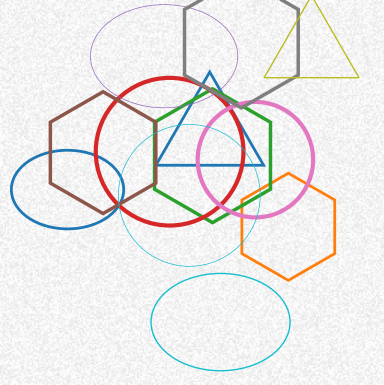[{"shape": "oval", "thickness": 2, "radius": 0.73, "center": [0.175, 0.508]}, {"shape": "triangle", "thickness": 2, "radius": 0.81, "center": [0.545, 0.652]}, {"shape": "hexagon", "thickness": 2, "radius": 0.7, "center": [0.749, 0.411]}, {"shape": "hexagon", "thickness": 2.5, "radius": 0.87, "center": [0.552, 0.596]}, {"shape": "circle", "thickness": 3, "radius": 0.96, "center": [0.441, 0.606]}, {"shape": "oval", "thickness": 0.5, "radius": 0.96, "center": [0.426, 0.854]}, {"shape": "hexagon", "thickness": 2.5, "radius": 0.79, "center": [0.268, 0.604]}, {"shape": "circle", "thickness": 3, "radius": 0.75, "center": [0.663, 0.585]}, {"shape": "hexagon", "thickness": 2.5, "radius": 0.85, "center": [0.627, 0.89]}, {"shape": "triangle", "thickness": 1, "radius": 0.71, "center": [0.809, 0.869]}, {"shape": "circle", "thickness": 0.5, "radius": 0.92, "center": [0.492, 0.492]}, {"shape": "oval", "thickness": 1, "radius": 0.9, "center": [0.573, 0.163]}]